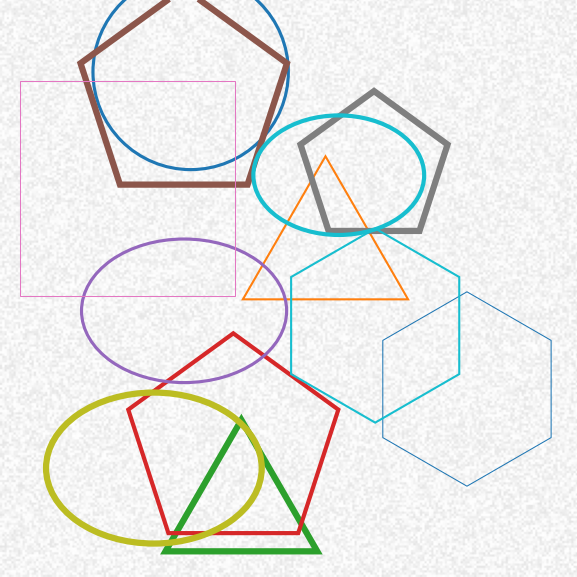[{"shape": "hexagon", "thickness": 0.5, "radius": 0.84, "center": [0.809, 0.326]}, {"shape": "circle", "thickness": 1.5, "radius": 0.85, "center": [0.33, 0.875]}, {"shape": "triangle", "thickness": 1, "radius": 0.83, "center": [0.564, 0.563]}, {"shape": "triangle", "thickness": 3, "radius": 0.76, "center": [0.418, 0.12]}, {"shape": "pentagon", "thickness": 2, "radius": 0.96, "center": [0.404, 0.231]}, {"shape": "oval", "thickness": 1.5, "radius": 0.89, "center": [0.319, 0.461]}, {"shape": "pentagon", "thickness": 3, "radius": 0.94, "center": [0.318, 0.831]}, {"shape": "square", "thickness": 0.5, "radius": 0.93, "center": [0.221, 0.673]}, {"shape": "pentagon", "thickness": 3, "radius": 0.67, "center": [0.648, 0.708]}, {"shape": "oval", "thickness": 3, "radius": 0.93, "center": [0.266, 0.189]}, {"shape": "oval", "thickness": 2, "radius": 0.74, "center": [0.587, 0.696]}, {"shape": "hexagon", "thickness": 1, "radius": 0.84, "center": [0.65, 0.435]}]